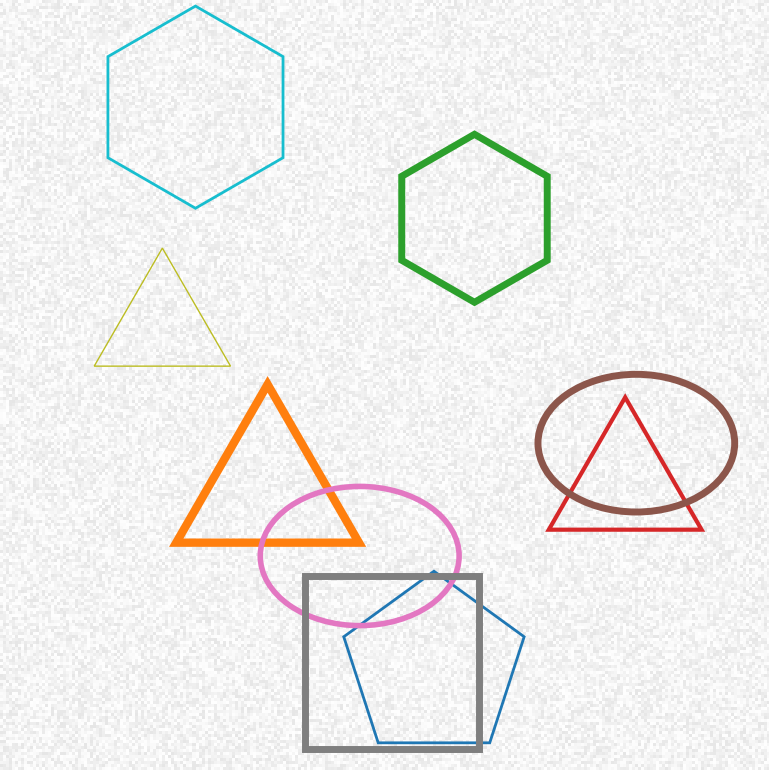[{"shape": "pentagon", "thickness": 1, "radius": 0.62, "center": [0.564, 0.135]}, {"shape": "triangle", "thickness": 3, "radius": 0.69, "center": [0.348, 0.364]}, {"shape": "hexagon", "thickness": 2.5, "radius": 0.55, "center": [0.616, 0.717]}, {"shape": "triangle", "thickness": 1.5, "radius": 0.57, "center": [0.812, 0.369]}, {"shape": "oval", "thickness": 2.5, "radius": 0.64, "center": [0.826, 0.424]}, {"shape": "oval", "thickness": 2, "radius": 0.65, "center": [0.467, 0.278]}, {"shape": "square", "thickness": 2.5, "radius": 0.56, "center": [0.509, 0.139]}, {"shape": "triangle", "thickness": 0.5, "radius": 0.51, "center": [0.211, 0.576]}, {"shape": "hexagon", "thickness": 1, "radius": 0.66, "center": [0.254, 0.861]}]